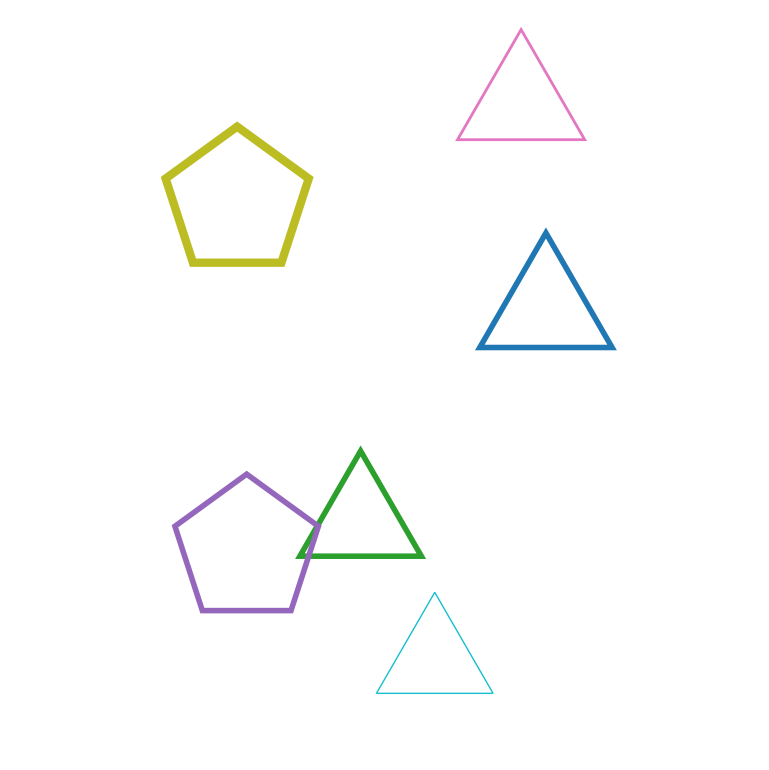[{"shape": "triangle", "thickness": 2, "radius": 0.5, "center": [0.709, 0.598]}, {"shape": "triangle", "thickness": 2, "radius": 0.46, "center": [0.468, 0.323]}, {"shape": "pentagon", "thickness": 2, "radius": 0.49, "center": [0.32, 0.286]}, {"shape": "triangle", "thickness": 1, "radius": 0.48, "center": [0.677, 0.866]}, {"shape": "pentagon", "thickness": 3, "radius": 0.49, "center": [0.308, 0.738]}, {"shape": "triangle", "thickness": 0.5, "radius": 0.44, "center": [0.565, 0.143]}]